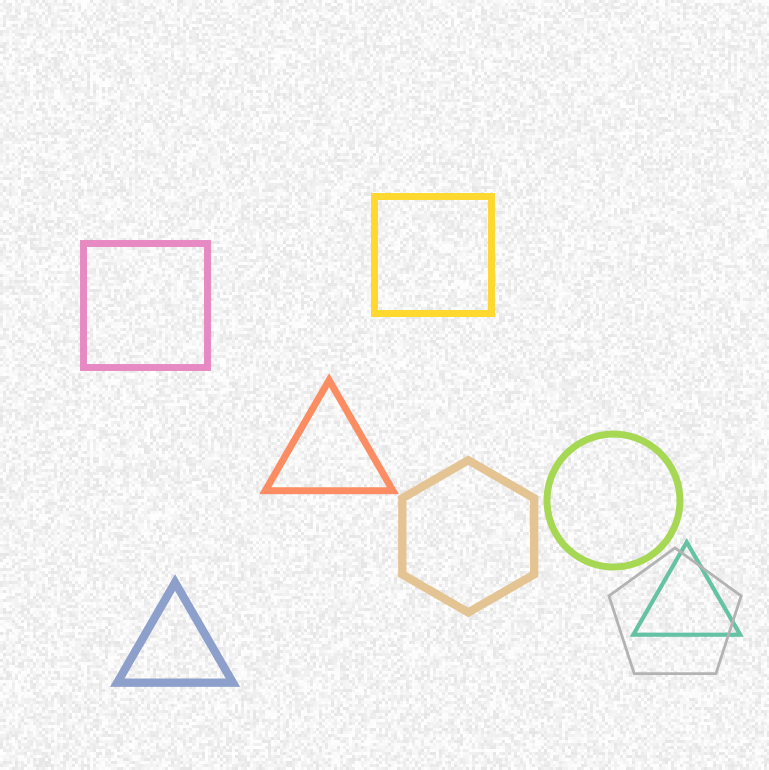[{"shape": "triangle", "thickness": 1.5, "radius": 0.4, "center": [0.892, 0.216]}, {"shape": "triangle", "thickness": 2.5, "radius": 0.48, "center": [0.427, 0.411]}, {"shape": "triangle", "thickness": 3, "radius": 0.43, "center": [0.227, 0.157]}, {"shape": "square", "thickness": 2.5, "radius": 0.4, "center": [0.188, 0.603]}, {"shape": "circle", "thickness": 2.5, "radius": 0.43, "center": [0.797, 0.35]}, {"shape": "square", "thickness": 2.5, "radius": 0.38, "center": [0.562, 0.669]}, {"shape": "hexagon", "thickness": 3, "radius": 0.49, "center": [0.608, 0.303]}, {"shape": "pentagon", "thickness": 1, "radius": 0.45, "center": [0.877, 0.198]}]